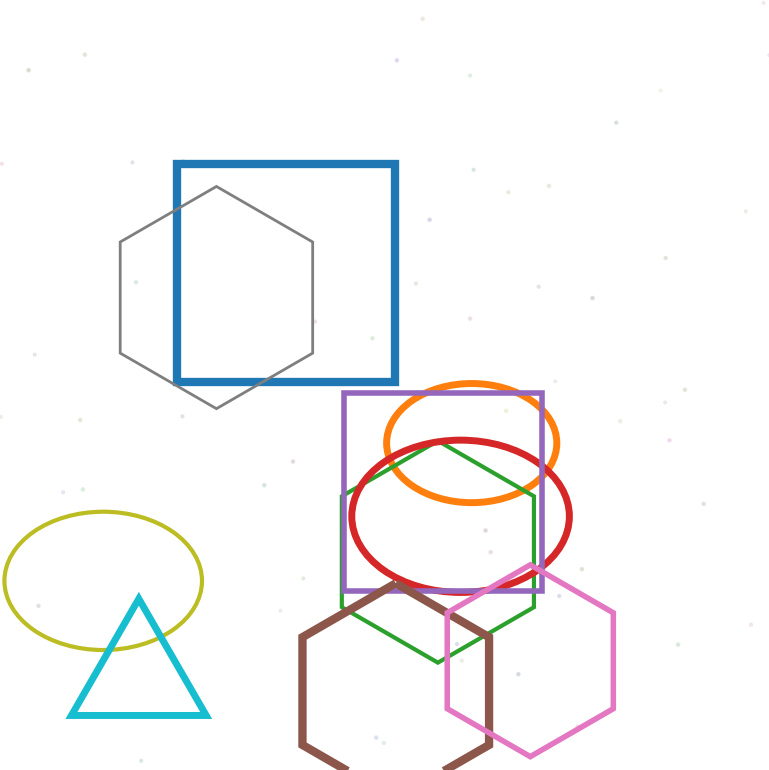[{"shape": "square", "thickness": 3, "radius": 0.71, "center": [0.371, 0.645]}, {"shape": "oval", "thickness": 2.5, "radius": 0.55, "center": [0.613, 0.425]}, {"shape": "hexagon", "thickness": 1.5, "radius": 0.72, "center": [0.569, 0.283]}, {"shape": "oval", "thickness": 2.5, "radius": 0.71, "center": [0.598, 0.329]}, {"shape": "square", "thickness": 2, "radius": 0.64, "center": [0.575, 0.361]}, {"shape": "hexagon", "thickness": 3, "radius": 0.7, "center": [0.514, 0.103]}, {"shape": "hexagon", "thickness": 2, "radius": 0.62, "center": [0.689, 0.142]}, {"shape": "hexagon", "thickness": 1, "radius": 0.72, "center": [0.281, 0.614]}, {"shape": "oval", "thickness": 1.5, "radius": 0.64, "center": [0.134, 0.246]}, {"shape": "triangle", "thickness": 2.5, "radius": 0.51, "center": [0.18, 0.121]}]